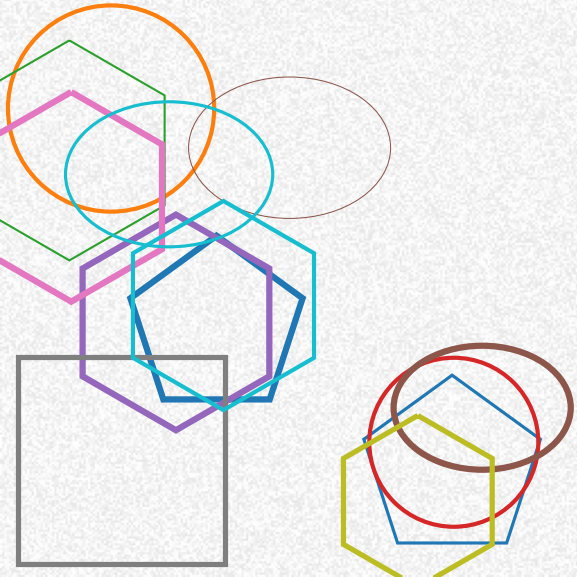[{"shape": "pentagon", "thickness": 3, "radius": 0.78, "center": [0.375, 0.434]}, {"shape": "pentagon", "thickness": 1.5, "radius": 0.8, "center": [0.783, 0.189]}, {"shape": "circle", "thickness": 2, "radius": 0.89, "center": [0.192, 0.811]}, {"shape": "hexagon", "thickness": 1, "radius": 0.95, "center": [0.12, 0.739]}, {"shape": "circle", "thickness": 2, "radius": 0.73, "center": [0.786, 0.233]}, {"shape": "hexagon", "thickness": 3, "radius": 0.93, "center": [0.305, 0.441]}, {"shape": "oval", "thickness": 0.5, "radius": 0.87, "center": [0.501, 0.743]}, {"shape": "oval", "thickness": 3, "radius": 0.77, "center": [0.835, 0.293]}, {"shape": "hexagon", "thickness": 3, "radius": 0.91, "center": [0.123, 0.658]}, {"shape": "square", "thickness": 2.5, "radius": 0.9, "center": [0.21, 0.202]}, {"shape": "hexagon", "thickness": 2.5, "radius": 0.74, "center": [0.724, 0.131]}, {"shape": "hexagon", "thickness": 2, "radius": 0.91, "center": [0.387, 0.47]}, {"shape": "oval", "thickness": 1.5, "radius": 0.9, "center": [0.293, 0.697]}]